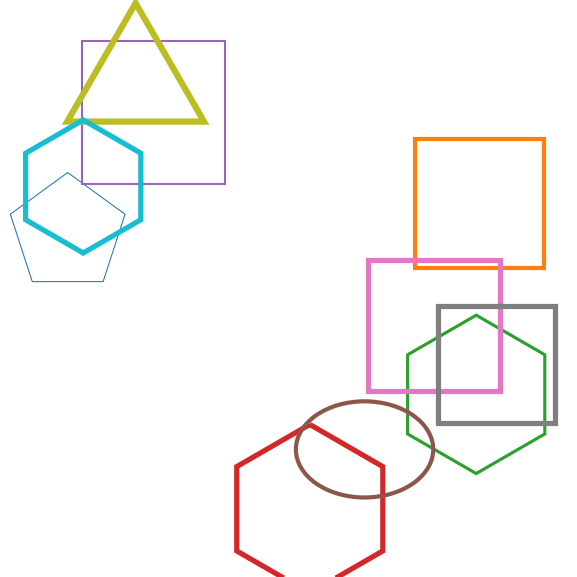[{"shape": "pentagon", "thickness": 0.5, "radius": 0.52, "center": [0.117, 0.596]}, {"shape": "square", "thickness": 2, "radius": 0.56, "center": [0.831, 0.647]}, {"shape": "hexagon", "thickness": 1.5, "radius": 0.69, "center": [0.825, 0.316]}, {"shape": "hexagon", "thickness": 2.5, "radius": 0.73, "center": [0.536, 0.118]}, {"shape": "square", "thickness": 1, "radius": 0.62, "center": [0.266, 0.804]}, {"shape": "oval", "thickness": 2, "radius": 0.59, "center": [0.631, 0.221]}, {"shape": "square", "thickness": 2.5, "radius": 0.57, "center": [0.751, 0.435]}, {"shape": "square", "thickness": 2.5, "radius": 0.51, "center": [0.86, 0.369]}, {"shape": "triangle", "thickness": 3, "radius": 0.68, "center": [0.235, 0.857]}, {"shape": "hexagon", "thickness": 2.5, "radius": 0.58, "center": [0.144, 0.676]}]